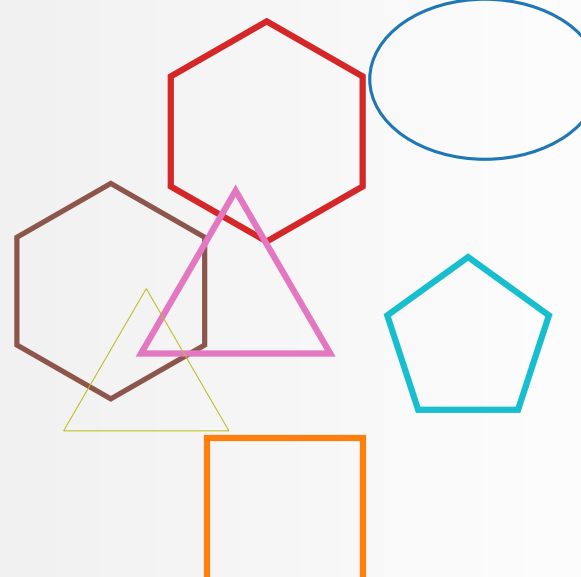[{"shape": "oval", "thickness": 1.5, "radius": 0.99, "center": [0.834, 0.862]}, {"shape": "square", "thickness": 3, "radius": 0.67, "center": [0.49, 0.107]}, {"shape": "hexagon", "thickness": 3, "radius": 0.95, "center": [0.459, 0.772]}, {"shape": "hexagon", "thickness": 2.5, "radius": 0.93, "center": [0.191, 0.495]}, {"shape": "triangle", "thickness": 3, "radius": 0.94, "center": [0.405, 0.481]}, {"shape": "triangle", "thickness": 0.5, "radius": 0.82, "center": [0.252, 0.335]}, {"shape": "pentagon", "thickness": 3, "radius": 0.73, "center": [0.805, 0.408]}]